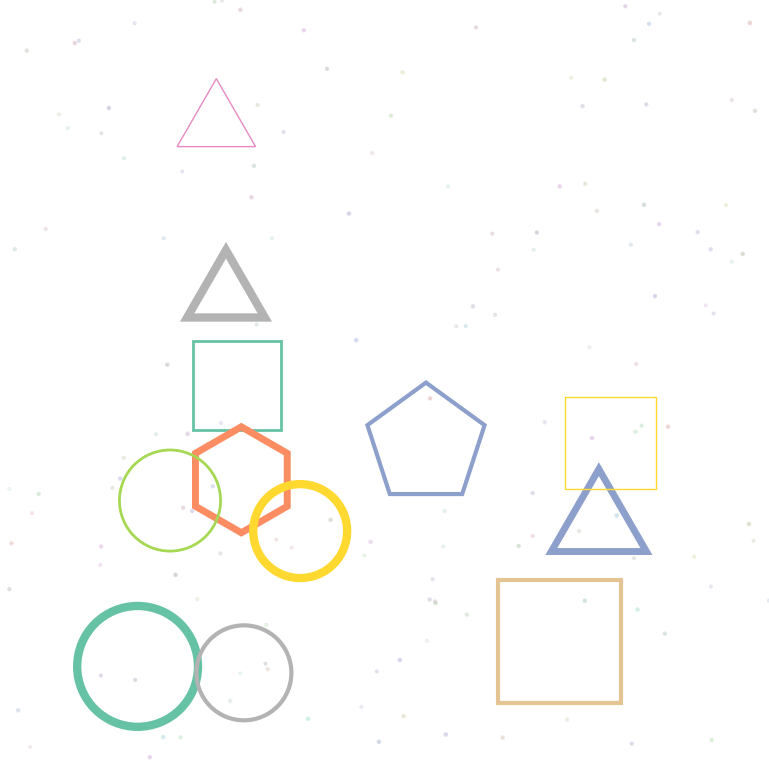[{"shape": "circle", "thickness": 3, "radius": 0.39, "center": [0.179, 0.135]}, {"shape": "square", "thickness": 1, "radius": 0.29, "center": [0.308, 0.499]}, {"shape": "hexagon", "thickness": 2.5, "radius": 0.34, "center": [0.313, 0.377]}, {"shape": "triangle", "thickness": 2.5, "radius": 0.36, "center": [0.778, 0.319]}, {"shape": "pentagon", "thickness": 1.5, "radius": 0.4, "center": [0.553, 0.423]}, {"shape": "triangle", "thickness": 0.5, "radius": 0.29, "center": [0.281, 0.839]}, {"shape": "circle", "thickness": 1, "radius": 0.33, "center": [0.221, 0.35]}, {"shape": "square", "thickness": 0.5, "radius": 0.3, "center": [0.793, 0.425]}, {"shape": "circle", "thickness": 3, "radius": 0.3, "center": [0.39, 0.31]}, {"shape": "square", "thickness": 1.5, "radius": 0.4, "center": [0.727, 0.167]}, {"shape": "circle", "thickness": 1.5, "radius": 0.31, "center": [0.317, 0.126]}, {"shape": "triangle", "thickness": 3, "radius": 0.29, "center": [0.293, 0.617]}]